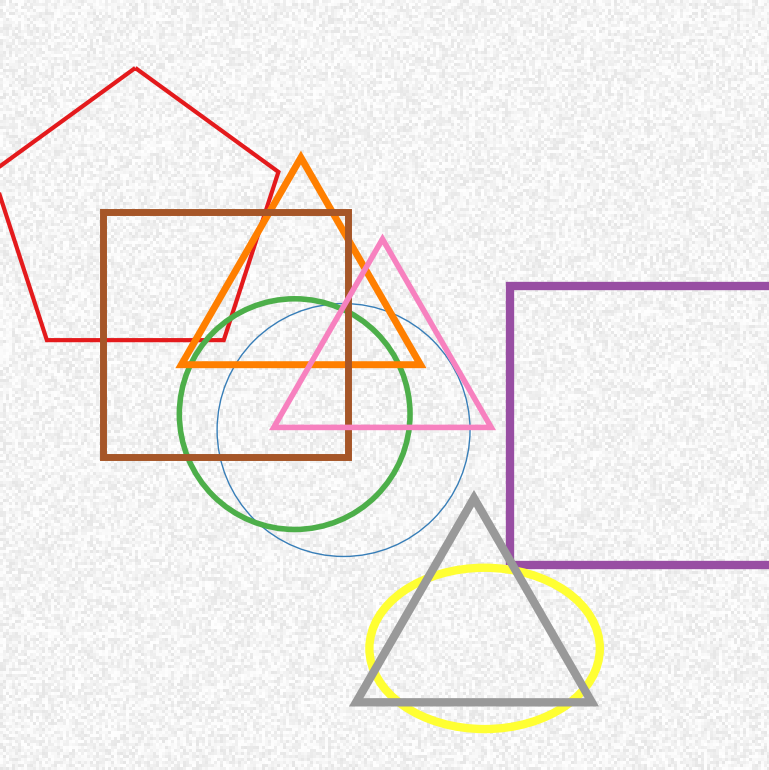[{"shape": "pentagon", "thickness": 1.5, "radius": 0.98, "center": [0.176, 0.716]}, {"shape": "circle", "thickness": 0.5, "radius": 0.82, "center": [0.446, 0.442]}, {"shape": "circle", "thickness": 2, "radius": 0.75, "center": [0.383, 0.462]}, {"shape": "square", "thickness": 3, "radius": 0.9, "center": [0.843, 0.447]}, {"shape": "triangle", "thickness": 2.5, "radius": 0.9, "center": [0.391, 0.616]}, {"shape": "oval", "thickness": 3, "radius": 0.75, "center": [0.629, 0.158]}, {"shape": "square", "thickness": 2.5, "radius": 0.8, "center": [0.293, 0.565]}, {"shape": "triangle", "thickness": 2, "radius": 0.82, "center": [0.497, 0.526]}, {"shape": "triangle", "thickness": 3, "radius": 0.88, "center": [0.616, 0.176]}]